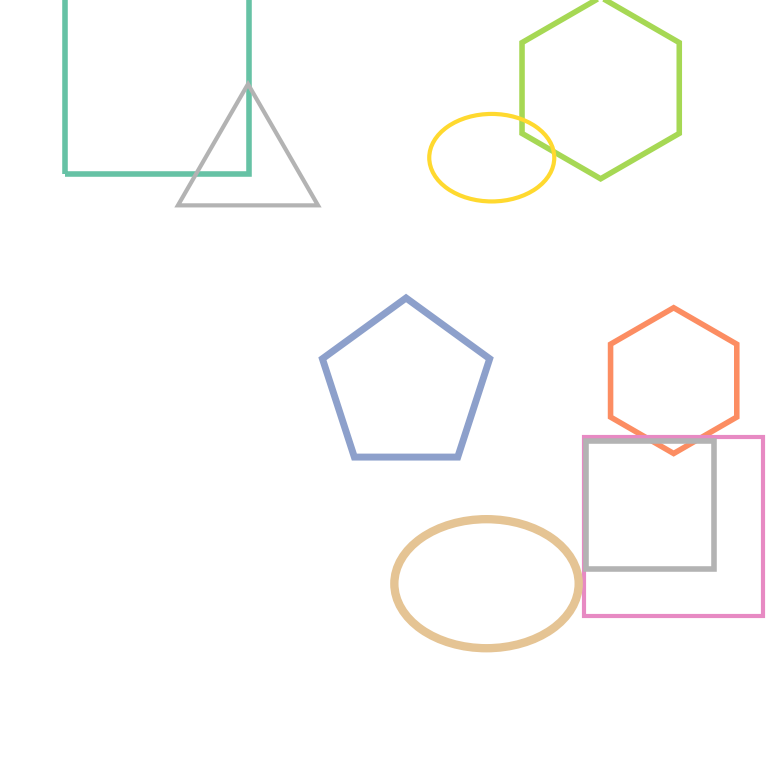[{"shape": "square", "thickness": 2, "radius": 0.6, "center": [0.204, 0.894]}, {"shape": "hexagon", "thickness": 2, "radius": 0.47, "center": [0.875, 0.506]}, {"shape": "pentagon", "thickness": 2.5, "radius": 0.57, "center": [0.527, 0.499]}, {"shape": "square", "thickness": 1.5, "radius": 0.58, "center": [0.875, 0.316]}, {"shape": "hexagon", "thickness": 2, "radius": 0.59, "center": [0.78, 0.886]}, {"shape": "oval", "thickness": 1.5, "radius": 0.41, "center": [0.639, 0.795]}, {"shape": "oval", "thickness": 3, "radius": 0.6, "center": [0.632, 0.242]}, {"shape": "square", "thickness": 2, "radius": 0.41, "center": [0.844, 0.344]}, {"shape": "triangle", "thickness": 1.5, "radius": 0.53, "center": [0.322, 0.786]}]